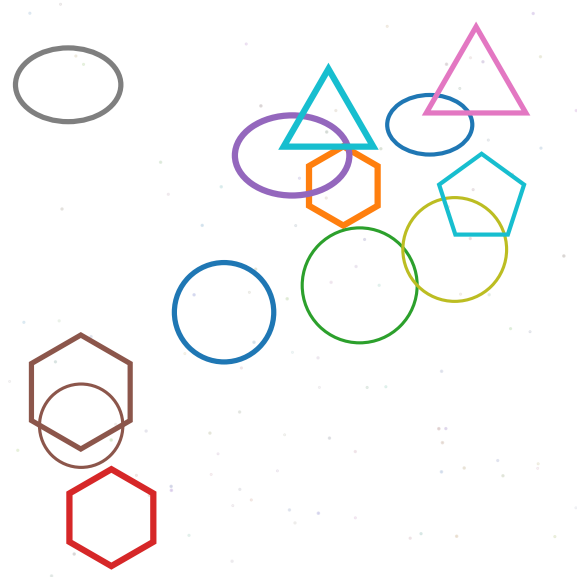[{"shape": "oval", "thickness": 2, "radius": 0.37, "center": [0.744, 0.783]}, {"shape": "circle", "thickness": 2.5, "radius": 0.43, "center": [0.388, 0.458]}, {"shape": "hexagon", "thickness": 3, "radius": 0.34, "center": [0.594, 0.677]}, {"shape": "circle", "thickness": 1.5, "radius": 0.5, "center": [0.623, 0.505]}, {"shape": "hexagon", "thickness": 3, "radius": 0.42, "center": [0.193, 0.103]}, {"shape": "oval", "thickness": 3, "radius": 0.5, "center": [0.506, 0.73]}, {"shape": "circle", "thickness": 1.5, "radius": 0.36, "center": [0.141, 0.262]}, {"shape": "hexagon", "thickness": 2.5, "radius": 0.49, "center": [0.14, 0.32]}, {"shape": "triangle", "thickness": 2.5, "radius": 0.5, "center": [0.824, 0.853]}, {"shape": "oval", "thickness": 2.5, "radius": 0.46, "center": [0.118, 0.852]}, {"shape": "circle", "thickness": 1.5, "radius": 0.45, "center": [0.787, 0.567]}, {"shape": "pentagon", "thickness": 2, "radius": 0.39, "center": [0.834, 0.655]}, {"shape": "triangle", "thickness": 3, "radius": 0.45, "center": [0.569, 0.79]}]